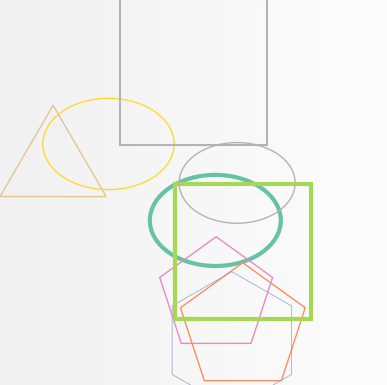[{"shape": "oval", "thickness": 3, "radius": 0.85, "center": [0.556, 0.427]}, {"shape": "pentagon", "thickness": 1, "radius": 0.85, "center": [0.627, 0.148]}, {"shape": "hexagon", "thickness": 0.5, "radius": 0.89, "center": [0.598, 0.116]}, {"shape": "pentagon", "thickness": 1, "radius": 0.77, "center": [0.558, 0.232]}, {"shape": "square", "thickness": 3, "radius": 0.88, "center": [0.628, 0.346]}, {"shape": "oval", "thickness": 1, "radius": 0.85, "center": [0.28, 0.626]}, {"shape": "triangle", "thickness": 1, "radius": 0.79, "center": [0.137, 0.569]}, {"shape": "oval", "thickness": 1, "radius": 0.75, "center": [0.612, 0.525]}, {"shape": "square", "thickness": 1.5, "radius": 0.95, "center": [0.499, 0.813]}]